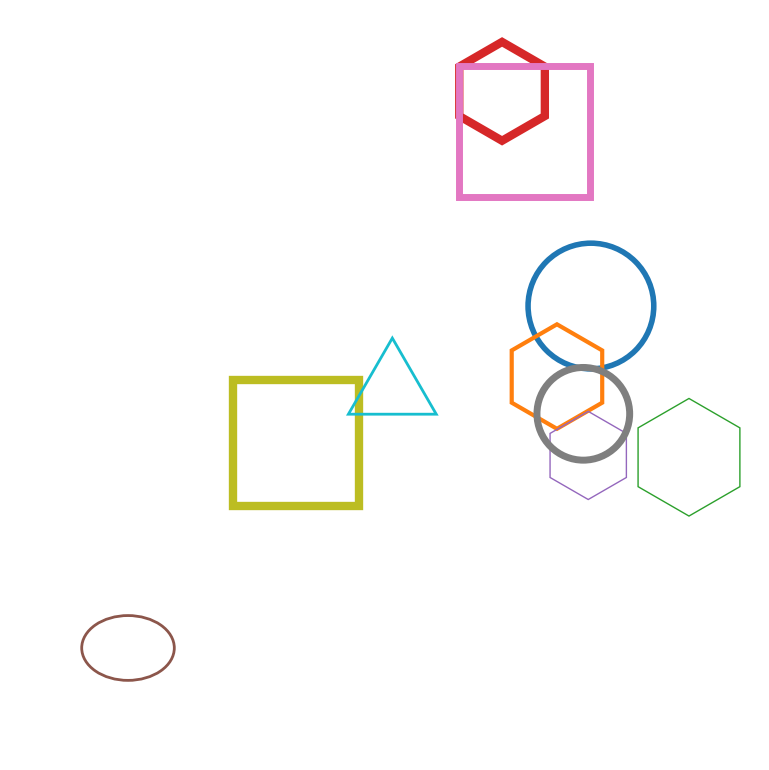[{"shape": "circle", "thickness": 2, "radius": 0.41, "center": [0.767, 0.603]}, {"shape": "hexagon", "thickness": 1.5, "radius": 0.34, "center": [0.723, 0.511]}, {"shape": "hexagon", "thickness": 0.5, "radius": 0.38, "center": [0.895, 0.406]}, {"shape": "hexagon", "thickness": 3, "radius": 0.32, "center": [0.652, 0.881]}, {"shape": "hexagon", "thickness": 0.5, "radius": 0.29, "center": [0.764, 0.409]}, {"shape": "oval", "thickness": 1, "radius": 0.3, "center": [0.166, 0.158]}, {"shape": "square", "thickness": 2.5, "radius": 0.43, "center": [0.682, 0.829]}, {"shape": "circle", "thickness": 2.5, "radius": 0.3, "center": [0.758, 0.463]}, {"shape": "square", "thickness": 3, "radius": 0.41, "center": [0.385, 0.425]}, {"shape": "triangle", "thickness": 1, "radius": 0.33, "center": [0.51, 0.495]}]